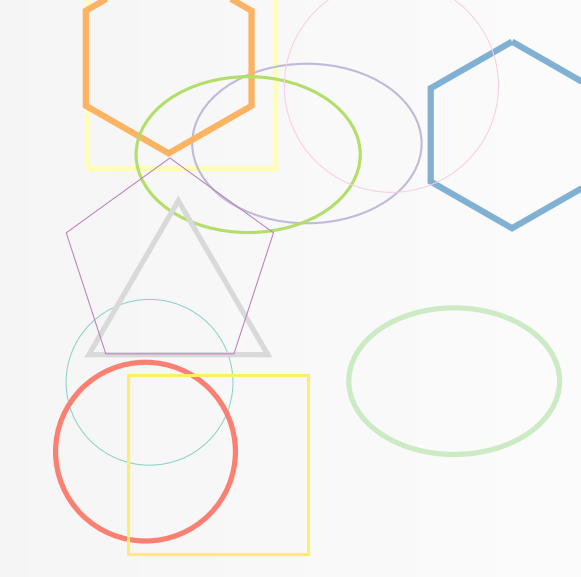[{"shape": "circle", "thickness": 0.5, "radius": 0.72, "center": [0.257, 0.337]}, {"shape": "square", "thickness": 2.5, "radius": 0.81, "center": [0.311, 0.869]}, {"shape": "oval", "thickness": 1, "radius": 0.99, "center": [0.528, 0.751]}, {"shape": "circle", "thickness": 2.5, "radius": 0.77, "center": [0.25, 0.217]}, {"shape": "hexagon", "thickness": 3, "radius": 0.81, "center": [0.881, 0.765]}, {"shape": "hexagon", "thickness": 3, "radius": 0.82, "center": [0.29, 0.898]}, {"shape": "oval", "thickness": 1.5, "radius": 0.96, "center": [0.427, 0.731]}, {"shape": "circle", "thickness": 0.5, "radius": 0.92, "center": [0.673, 0.85]}, {"shape": "triangle", "thickness": 2.5, "radius": 0.89, "center": [0.307, 0.474]}, {"shape": "pentagon", "thickness": 0.5, "radius": 0.94, "center": [0.292, 0.538]}, {"shape": "oval", "thickness": 2.5, "radius": 0.91, "center": [0.781, 0.339]}, {"shape": "square", "thickness": 1.5, "radius": 0.77, "center": [0.375, 0.194]}]